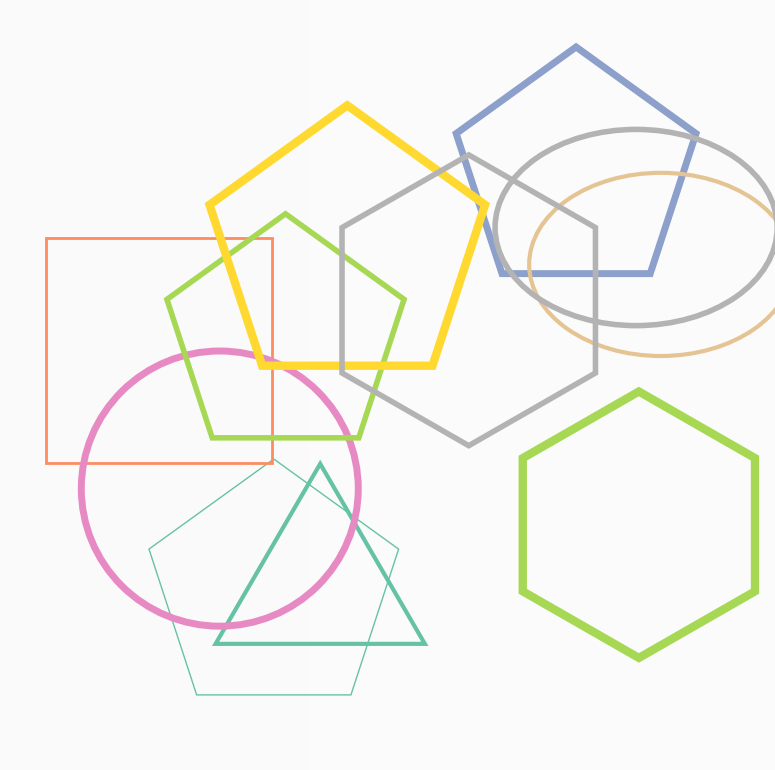[{"shape": "triangle", "thickness": 1.5, "radius": 0.78, "center": [0.413, 0.242]}, {"shape": "pentagon", "thickness": 0.5, "radius": 0.85, "center": [0.353, 0.235]}, {"shape": "square", "thickness": 1, "radius": 0.73, "center": [0.205, 0.545]}, {"shape": "pentagon", "thickness": 2.5, "radius": 0.81, "center": [0.743, 0.776]}, {"shape": "circle", "thickness": 2.5, "radius": 0.89, "center": [0.284, 0.365]}, {"shape": "hexagon", "thickness": 3, "radius": 0.87, "center": [0.824, 0.319]}, {"shape": "pentagon", "thickness": 2, "radius": 0.8, "center": [0.368, 0.562]}, {"shape": "pentagon", "thickness": 3, "radius": 0.93, "center": [0.448, 0.676]}, {"shape": "oval", "thickness": 1.5, "radius": 0.85, "center": [0.853, 0.657]}, {"shape": "hexagon", "thickness": 2, "radius": 0.94, "center": [0.605, 0.61]}, {"shape": "oval", "thickness": 2, "radius": 0.91, "center": [0.821, 0.705]}]